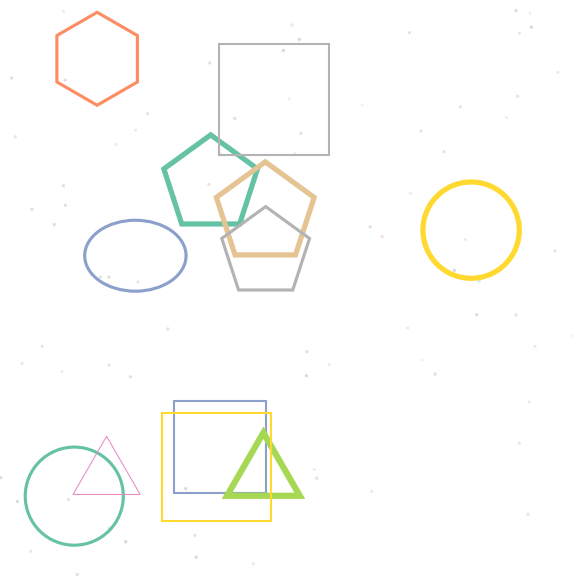[{"shape": "pentagon", "thickness": 2.5, "radius": 0.43, "center": [0.365, 0.68]}, {"shape": "circle", "thickness": 1.5, "radius": 0.42, "center": [0.129, 0.14]}, {"shape": "hexagon", "thickness": 1.5, "radius": 0.4, "center": [0.168, 0.897]}, {"shape": "oval", "thickness": 1.5, "radius": 0.44, "center": [0.234, 0.556]}, {"shape": "square", "thickness": 1, "radius": 0.4, "center": [0.382, 0.225]}, {"shape": "triangle", "thickness": 0.5, "radius": 0.34, "center": [0.185, 0.176]}, {"shape": "triangle", "thickness": 3, "radius": 0.36, "center": [0.456, 0.177]}, {"shape": "circle", "thickness": 2.5, "radius": 0.42, "center": [0.816, 0.601]}, {"shape": "square", "thickness": 1, "radius": 0.47, "center": [0.375, 0.191]}, {"shape": "pentagon", "thickness": 2.5, "radius": 0.45, "center": [0.459, 0.63]}, {"shape": "pentagon", "thickness": 1.5, "radius": 0.4, "center": [0.46, 0.562]}, {"shape": "square", "thickness": 1, "radius": 0.48, "center": [0.474, 0.827]}]